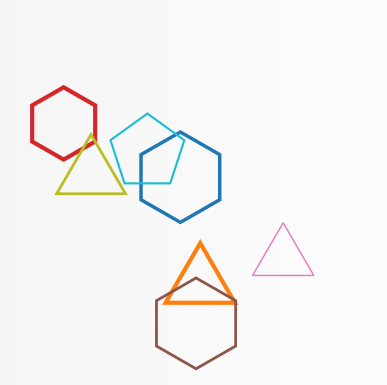[{"shape": "hexagon", "thickness": 2.5, "radius": 0.59, "center": [0.465, 0.54]}, {"shape": "triangle", "thickness": 3, "radius": 0.52, "center": [0.517, 0.265]}, {"shape": "hexagon", "thickness": 3, "radius": 0.47, "center": [0.164, 0.679]}, {"shape": "hexagon", "thickness": 2, "radius": 0.59, "center": [0.506, 0.16]}, {"shape": "triangle", "thickness": 1, "radius": 0.46, "center": [0.731, 0.33]}, {"shape": "triangle", "thickness": 2, "radius": 0.51, "center": [0.235, 0.548]}, {"shape": "pentagon", "thickness": 1.5, "radius": 0.5, "center": [0.38, 0.605]}]